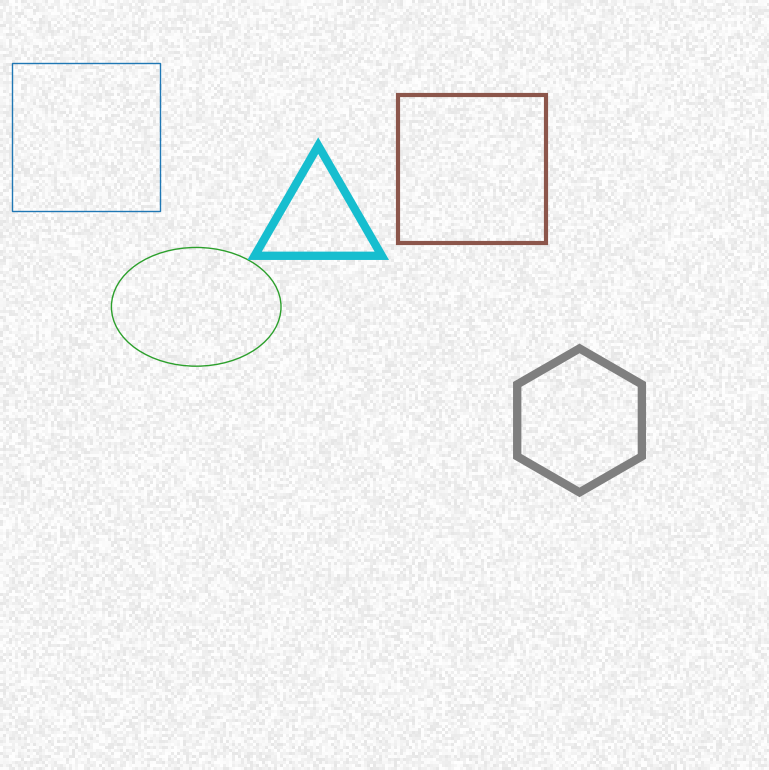[{"shape": "square", "thickness": 0.5, "radius": 0.48, "center": [0.112, 0.822]}, {"shape": "oval", "thickness": 0.5, "radius": 0.55, "center": [0.255, 0.602]}, {"shape": "square", "thickness": 1.5, "radius": 0.48, "center": [0.613, 0.781]}, {"shape": "hexagon", "thickness": 3, "radius": 0.47, "center": [0.753, 0.454]}, {"shape": "triangle", "thickness": 3, "radius": 0.48, "center": [0.413, 0.715]}]